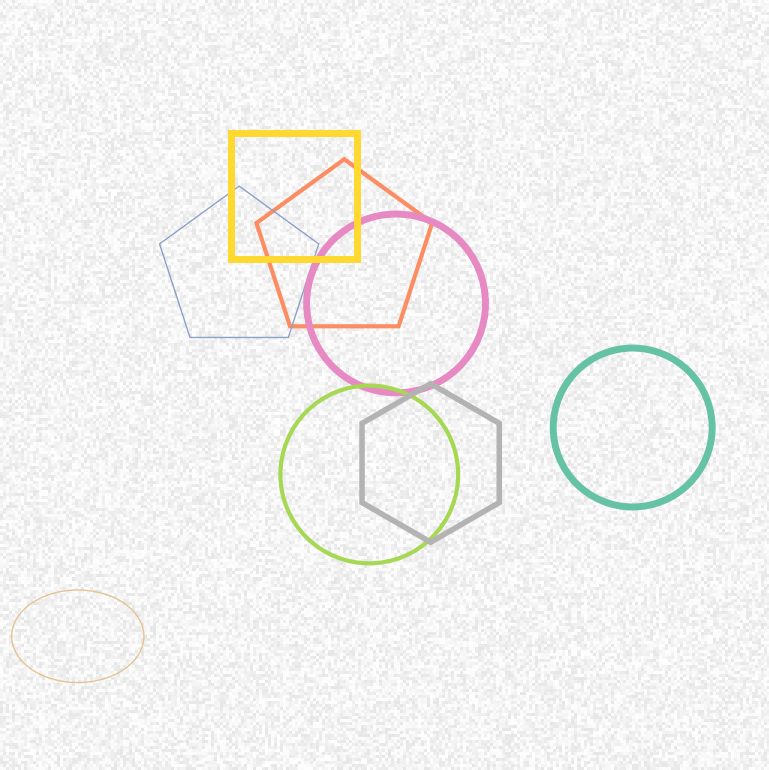[{"shape": "circle", "thickness": 2.5, "radius": 0.52, "center": [0.822, 0.445]}, {"shape": "pentagon", "thickness": 1.5, "radius": 0.6, "center": [0.447, 0.673]}, {"shape": "pentagon", "thickness": 0.5, "radius": 0.54, "center": [0.311, 0.65]}, {"shape": "circle", "thickness": 2.5, "radius": 0.58, "center": [0.514, 0.606]}, {"shape": "circle", "thickness": 1.5, "radius": 0.58, "center": [0.48, 0.384]}, {"shape": "square", "thickness": 2.5, "radius": 0.41, "center": [0.382, 0.746]}, {"shape": "oval", "thickness": 0.5, "radius": 0.43, "center": [0.101, 0.174]}, {"shape": "hexagon", "thickness": 2, "radius": 0.51, "center": [0.559, 0.399]}]